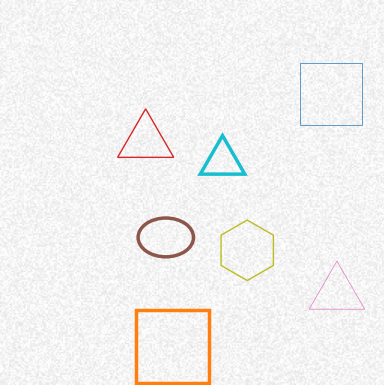[{"shape": "square", "thickness": 0.5, "radius": 0.4, "center": [0.861, 0.757]}, {"shape": "square", "thickness": 2.5, "radius": 0.47, "center": [0.448, 0.101]}, {"shape": "triangle", "thickness": 1, "radius": 0.42, "center": [0.378, 0.633]}, {"shape": "oval", "thickness": 2.5, "radius": 0.36, "center": [0.431, 0.383]}, {"shape": "triangle", "thickness": 0.5, "radius": 0.42, "center": [0.875, 0.239]}, {"shape": "hexagon", "thickness": 1, "radius": 0.39, "center": [0.642, 0.35]}, {"shape": "triangle", "thickness": 2.5, "radius": 0.33, "center": [0.578, 0.581]}]